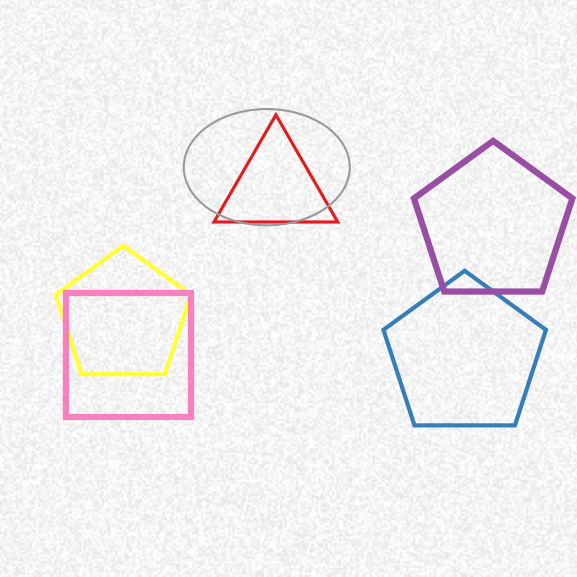[{"shape": "triangle", "thickness": 1.5, "radius": 0.62, "center": [0.478, 0.677]}, {"shape": "pentagon", "thickness": 2, "radius": 0.74, "center": [0.805, 0.382]}, {"shape": "pentagon", "thickness": 3, "radius": 0.72, "center": [0.854, 0.611]}, {"shape": "pentagon", "thickness": 2, "radius": 0.61, "center": [0.214, 0.451]}, {"shape": "square", "thickness": 3, "radius": 0.54, "center": [0.222, 0.384]}, {"shape": "oval", "thickness": 1, "radius": 0.72, "center": [0.462, 0.71]}]